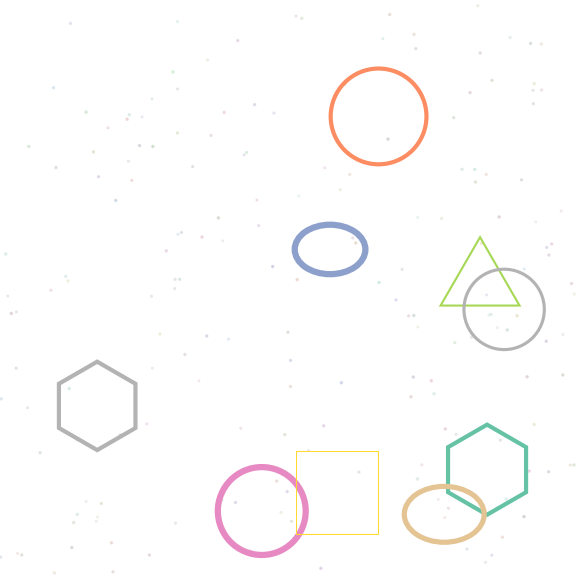[{"shape": "hexagon", "thickness": 2, "radius": 0.39, "center": [0.843, 0.186]}, {"shape": "circle", "thickness": 2, "radius": 0.41, "center": [0.656, 0.798]}, {"shape": "oval", "thickness": 3, "radius": 0.31, "center": [0.572, 0.567]}, {"shape": "circle", "thickness": 3, "radius": 0.38, "center": [0.453, 0.114]}, {"shape": "triangle", "thickness": 1, "radius": 0.39, "center": [0.831, 0.509]}, {"shape": "square", "thickness": 0.5, "radius": 0.36, "center": [0.583, 0.146]}, {"shape": "oval", "thickness": 2.5, "radius": 0.35, "center": [0.769, 0.109]}, {"shape": "hexagon", "thickness": 2, "radius": 0.38, "center": [0.168, 0.296]}, {"shape": "circle", "thickness": 1.5, "radius": 0.35, "center": [0.873, 0.463]}]